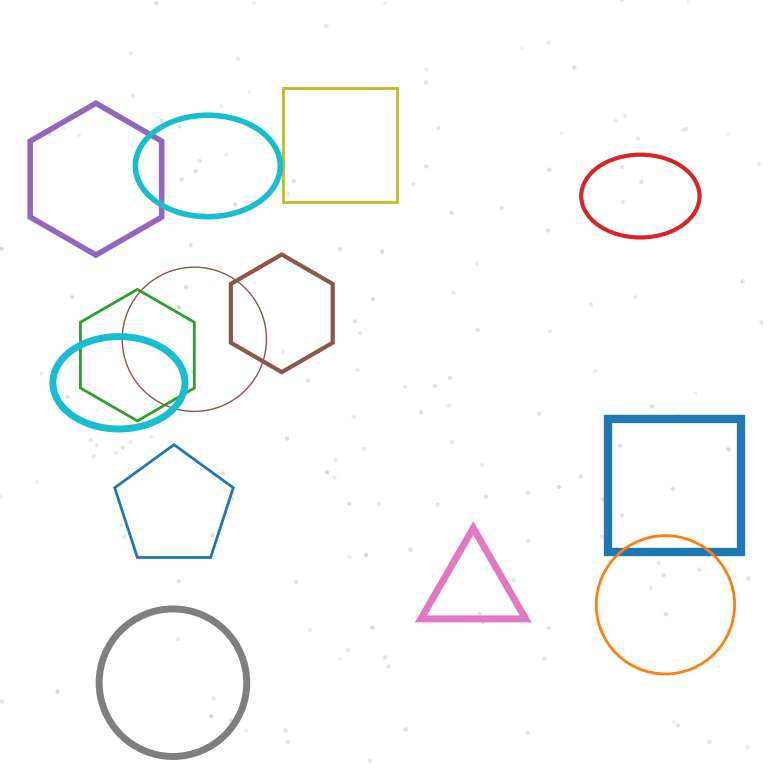[{"shape": "square", "thickness": 3, "radius": 0.43, "center": [0.876, 0.37]}, {"shape": "pentagon", "thickness": 1, "radius": 0.4, "center": [0.226, 0.341]}, {"shape": "circle", "thickness": 1, "radius": 0.45, "center": [0.864, 0.215]}, {"shape": "hexagon", "thickness": 1, "radius": 0.43, "center": [0.178, 0.539]}, {"shape": "oval", "thickness": 1.5, "radius": 0.38, "center": [0.832, 0.745]}, {"shape": "hexagon", "thickness": 2, "radius": 0.49, "center": [0.125, 0.767]}, {"shape": "hexagon", "thickness": 1.5, "radius": 0.38, "center": [0.366, 0.593]}, {"shape": "circle", "thickness": 0.5, "radius": 0.47, "center": [0.252, 0.559]}, {"shape": "triangle", "thickness": 2.5, "radius": 0.39, "center": [0.615, 0.236]}, {"shape": "circle", "thickness": 2.5, "radius": 0.48, "center": [0.225, 0.113]}, {"shape": "square", "thickness": 1, "radius": 0.37, "center": [0.442, 0.812]}, {"shape": "oval", "thickness": 2, "radius": 0.47, "center": [0.27, 0.784]}, {"shape": "oval", "thickness": 2.5, "radius": 0.43, "center": [0.154, 0.503]}]